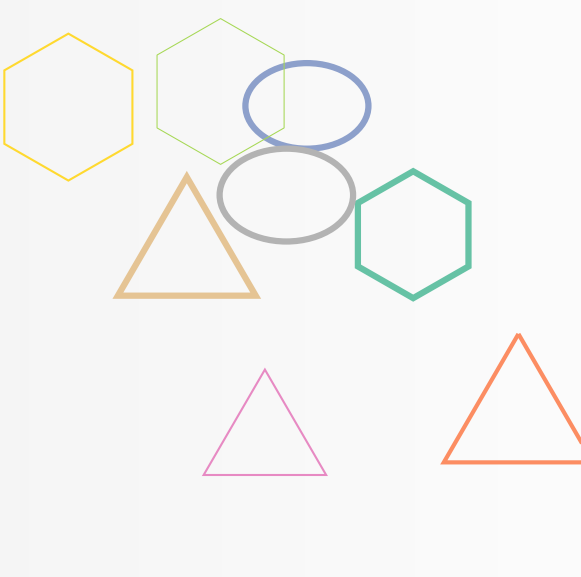[{"shape": "hexagon", "thickness": 3, "radius": 0.55, "center": [0.711, 0.593]}, {"shape": "triangle", "thickness": 2, "radius": 0.74, "center": [0.892, 0.273]}, {"shape": "oval", "thickness": 3, "radius": 0.53, "center": [0.528, 0.816]}, {"shape": "triangle", "thickness": 1, "radius": 0.61, "center": [0.456, 0.237]}, {"shape": "hexagon", "thickness": 0.5, "radius": 0.63, "center": [0.379, 0.841]}, {"shape": "hexagon", "thickness": 1, "radius": 0.64, "center": [0.118, 0.814]}, {"shape": "triangle", "thickness": 3, "radius": 0.68, "center": [0.321, 0.556]}, {"shape": "oval", "thickness": 3, "radius": 0.57, "center": [0.493, 0.661]}]